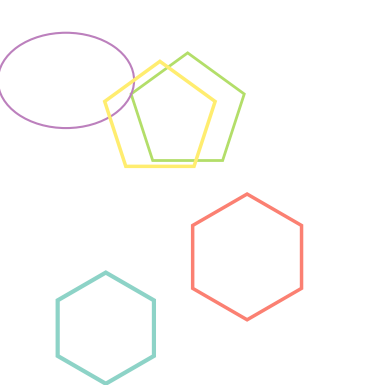[{"shape": "hexagon", "thickness": 3, "radius": 0.72, "center": [0.275, 0.148]}, {"shape": "hexagon", "thickness": 2.5, "radius": 0.82, "center": [0.642, 0.333]}, {"shape": "pentagon", "thickness": 2, "radius": 0.77, "center": [0.487, 0.708]}, {"shape": "oval", "thickness": 1.5, "radius": 0.88, "center": [0.171, 0.791]}, {"shape": "pentagon", "thickness": 2.5, "radius": 0.75, "center": [0.415, 0.69]}]